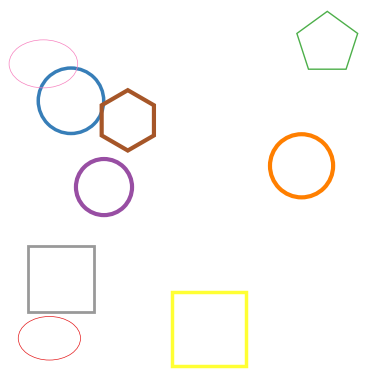[{"shape": "oval", "thickness": 0.5, "radius": 0.4, "center": [0.128, 0.121]}, {"shape": "circle", "thickness": 2.5, "radius": 0.43, "center": [0.184, 0.738]}, {"shape": "pentagon", "thickness": 1, "radius": 0.42, "center": [0.85, 0.887]}, {"shape": "circle", "thickness": 3, "radius": 0.36, "center": [0.27, 0.514]}, {"shape": "circle", "thickness": 3, "radius": 0.41, "center": [0.783, 0.569]}, {"shape": "square", "thickness": 2.5, "radius": 0.48, "center": [0.544, 0.145]}, {"shape": "hexagon", "thickness": 3, "radius": 0.39, "center": [0.332, 0.687]}, {"shape": "oval", "thickness": 0.5, "radius": 0.45, "center": [0.113, 0.834]}, {"shape": "square", "thickness": 2, "radius": 0.43, "center": [0.159, 0.276]}]